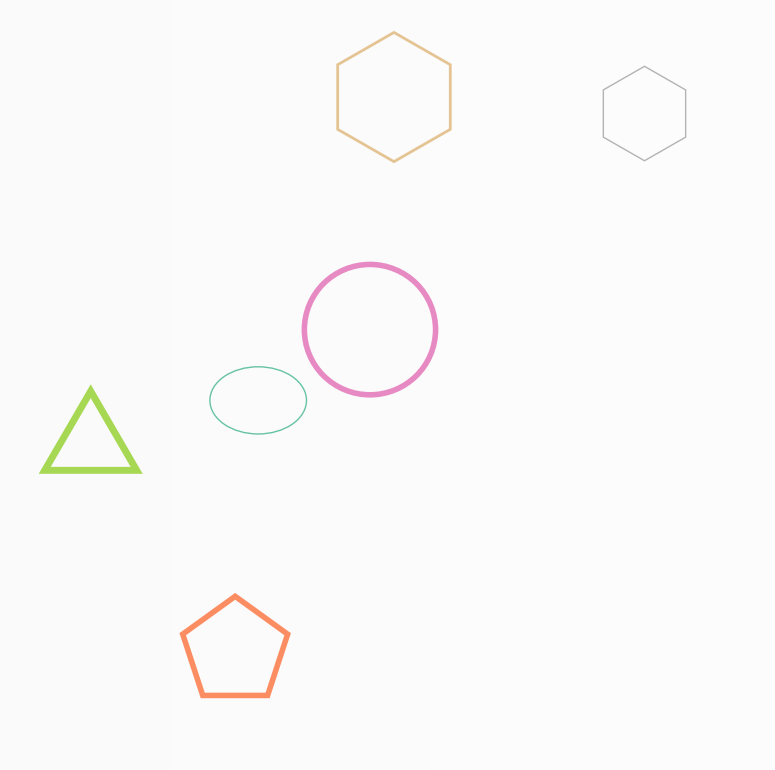[{"shape": "oval", "thickness": 0.5, "radius": 0.31, "center": [0.333, 0.48]}, {"shape": "pentagon", "thickness": 2, "radius": 0.36, "center": [0.303, 0.154]}, {"shape": "circle", "thickness": 2, "radius": 0.42, "center": [0.477, 0.572]}, {"shape": "triangle", "thickness": 2.5, "radius": 0.34, "center": [0.117, 0.423]}, {"shape": "hexagon", "thickness": 1, "radius": 0.42, "center": [0.508, 0.874]}, {"shape": "hexagon", "thickness": 0.5, "radius": 0.31, "center": [0.832, 0.853]}]